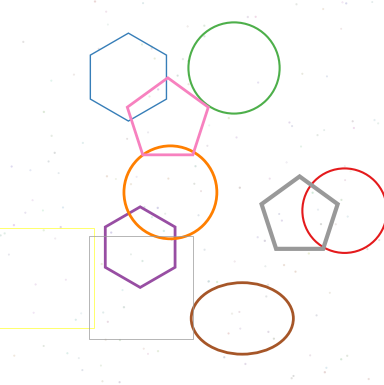[{"shape": "circle", "thickness": 1.5, "radius": 0.55, "center": [0.895, 0.453]}, {"shape": "hexagon", "thickness": 1, "radius": 0.57, "center": [0.333, 0.8]}, {"shape": "circle", "thickness": 1.5, "radius": 0.59, "center": [0.608, 0.823]}, {"shape": "hexagon", "thickness": 2, "radius": 0.52, "center": [0.364, 0.358]}, {"shape": "circle", "thickness": 2, "radius": 0.6, "center": [0.443, 0.5]}, {"shape": "square", "thickness": 0.5, "radius": 0.65, "center": [0.115, 0.278]}, {"shape": "oval", "thickness": 2, "radius": 0.66, "center": [0.629, 0.173]}, {"shape": "pentagon", "thickness": 2, "radius": 0.55, "center": [0.436, 0.687]}, {"shape": "square", "thickness": 0.5, "radius": 0.67, "center": [0.366, 0.253]}, {"shape": "pentagon", "thickness": 3, "radius": 0.52, "center": [0.778, 0.438]}]